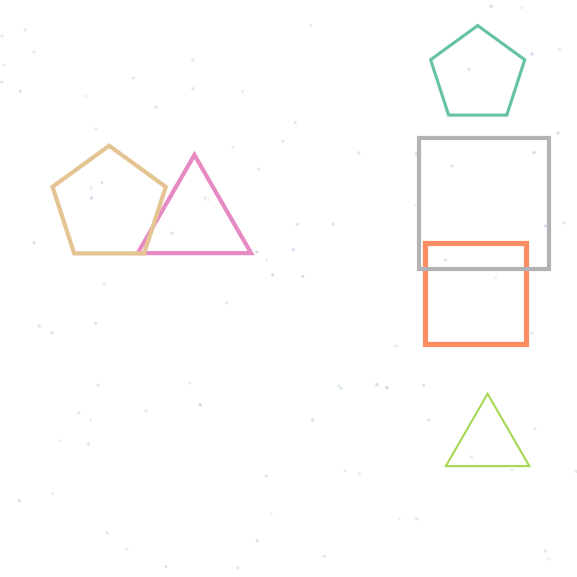[{"shape": "pentagon", "thickness": 1.5, "radius": 0.43, "center": [0.827, 0.869]}, {"shape": "square", "thickness": 2.5, "radius": 0.44, "center": [0.823, 0.491]}, {"shape": "triangle", "thickness": 2, "radius": 0.57, "center": [0.337, 0.617]}, {"shape": "triangle", "thickness": 1, "radius": 0.42, "center": [0.844, 0.234]}, {"shape": "pentagon", "thickness": 2, "radius": 0.52, "center": [0.189, 0.644]}, {"shape": "square", "thickness": 2, "radius": 0.57, "center": [0.838, 0.647]}]